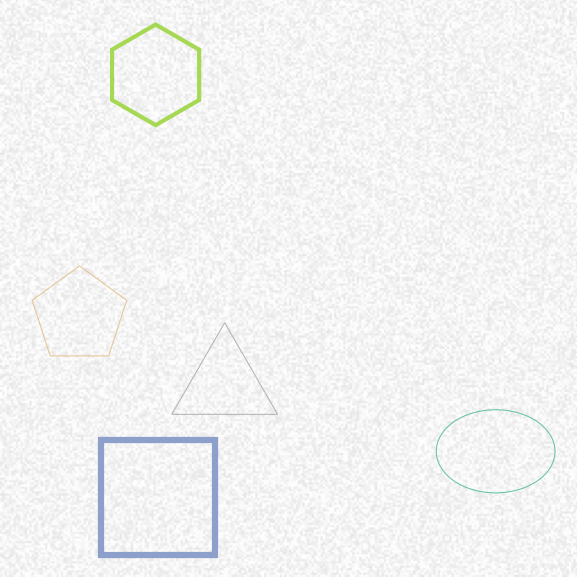[{"shape": "oval", "thickness": 0.5, "radius": 0.51, "center": [0.858, 0.218]}, {"shape": "square", "thickness": 3, "radius": 0.5, "center": [0.273, 0.138]}, {"shape": "hexagon", "thickness": 2, "radius": 0.44, "center": [0.269, 0.87]}, {"shape": "pentagon", "thickness": 0.5, "radius": 0.43, "center": [0.138, 0.453]}, {"shape": "triangle", "thickness": 0.5, "radius": 0.53, "center": [0.389, 0.335]}]